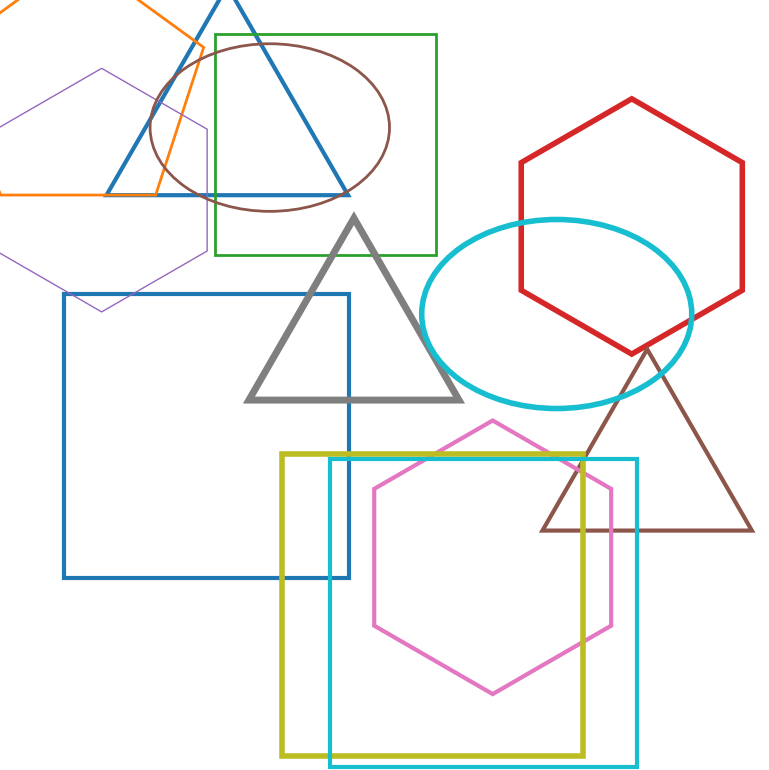[{"shape": "square", "thickness": 1.5, "radius": 0.92, "center": [0.268, 0.434]}, {"shape": "triangle", "thickness": 1.5, "radius": 0.91, "center": [0.295, 0.837]}, {"shape": "pentagon", "thickness": 1, "radius": 0.86, "center": [0.101, 0.885]}, {"shape": "square", "thickness": 1, "radius": 0.72, "center": [0.423, 0.813]}, {"shape": "hexagon", "thickness": 2, "radius": 0.83, "center": [0.82, 0.706]}, {"shape": "hexagon", "thickness": 0.5, "radius": 0.79, "center": [0.132, 0.753]}, {"shape": "triangle", "thickness": 1.5, "radius": 0.79, "center": [0.84, 0.389]}, {"shape": "oval", "thickness": 1, "radius": 0.78, "center": [0.35, 0.834]}, {"shape": "hexagon", "thickness": 1.5, "radius": 0.89, "center": [0.64, 0.276]}, {"shape": "triangle", "thickness": 2.5, "radius": 0.79, "center": [0.46, 0.559]}, {"shape": "square", "thickness": 2, "radius": 0.98, "center": [0.562, 0.214]}, {"shape": "square", "thickness": 1.5, "radius": 1.0, "center": [0.628, 0.203]}, {"shape": "oval", "thickness": 2, "radius": 0.88, "center": [0.723, 0.592]}]